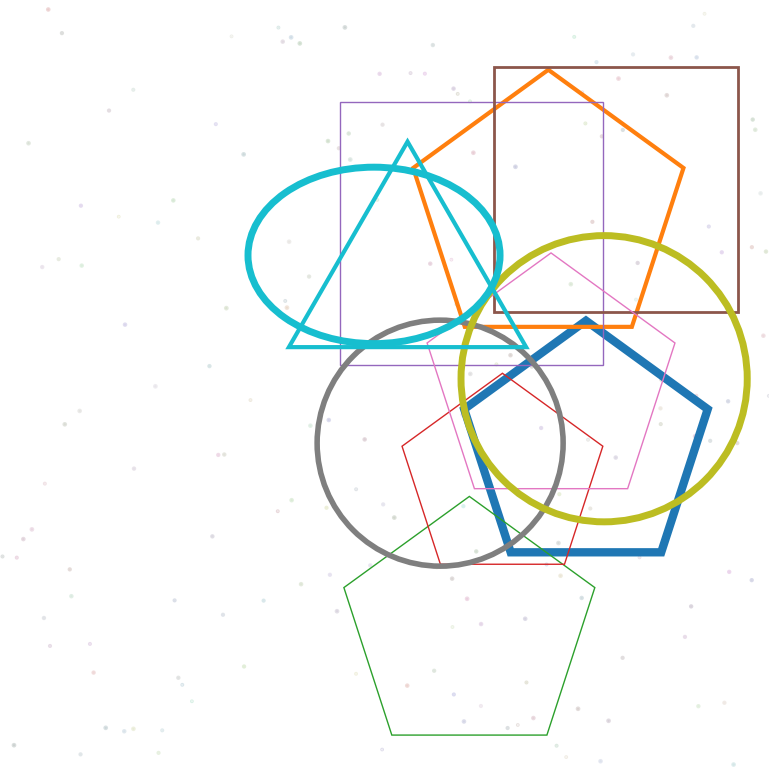[{"shape": "pentagon", "thickness": 3, "radius": 0.83, "center": [0.761, 0.417]}, {"shape": "pentagon", "thickness": 1.5, "radius": 0.92, "center": [0.712, 0.725]}, {"shape": "pentagon", "thickness": 0.5, "radius": 0.86, "center": [0.61, 0.184]}, {"shape": "pentagon", "thickness": 0.5, "radius": 0.69, "center": [0.653, 0.378]}, {"shape": "square", "thickness": 0.5, "radius": 0.85, "center": [0.612, 0.697]}, {"shape": "square", "thickness": 1, "radius": 0.79, "center": [0.8, 0.754]}, {"shape": "pentagon", "thickness": 0.5, "radius": 0.85, "center": [0.716, 0.502]}, {"shape": "circle", "thickness": 2, "radius": 0.8, "center": [0.572, 0.424]}, {"shape": "circle", "thickness": 2.5, "radius": 0.93, "center": [0.785, 0.508]}, {"shape": "triangle", "thickness": 1.5, "radius": 0.89, "center": [0.529, 0.638]}, {"shape": "oval", "thickness": 2.5, "radius": 0.82, "center": [0.486, 0.668]}]